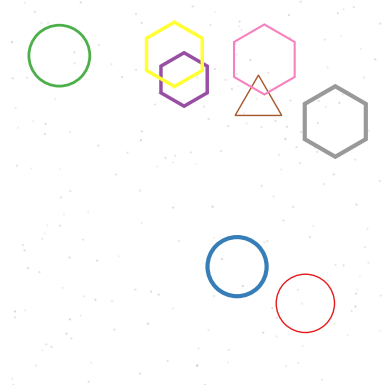[{"shape": "circle", "thickness": 1, "radius": 0.38, "center": [0.793, 0.212]}, {"shape": "circle", "thickness": 3, "radius": 0.38, "center": [0.616, 0.307]}, {"shape": "circle", "thickness": 2, "radius": 0.4, "center": [0.154, 0.855]}, {"shape": "hexagon", "thickness": 2.5, "radius": 0.35, "center": [0.478, 0.794]}, {"shape": "hexagon", "thickness": 2.5, "radius": 0.42, "center": [0.453, 0.859]}, {"shape": "triangle", "thickness": 1, "radius": 0.35, "center": [0.671, 0.735]}, {"shape": "hexagon", "thickness": 1.5, "radius": 0.45, "center": [0.687, 0.846]}, {"shape": "hexagon", "thickness": 3, "radius": 0.46, "center": [0.871, 0.684]}]